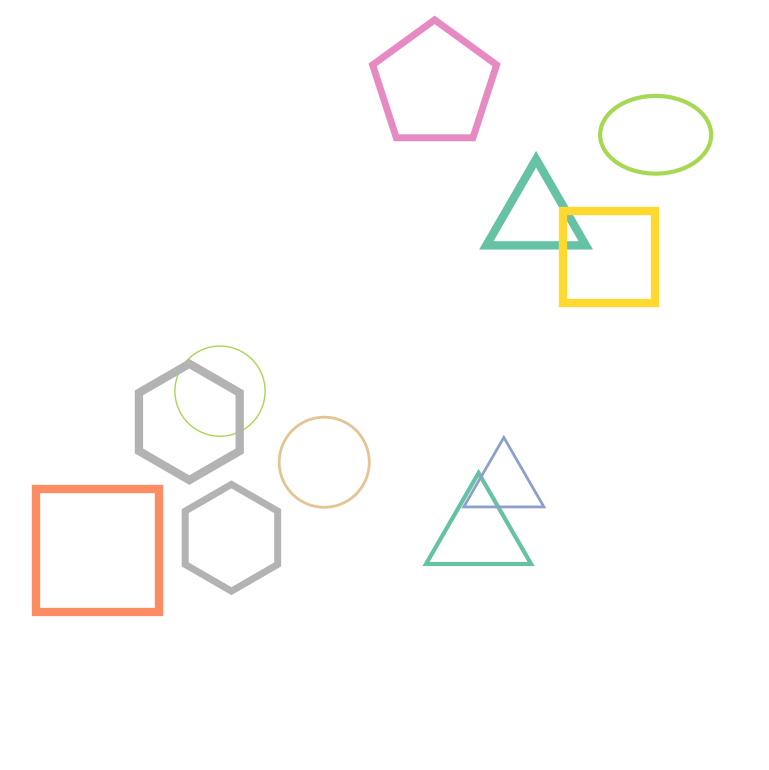[{"shape": "triangle", "thickness": 1.5, "radius": 0.39, "center": [0.622, 0.307]}, {"shape": "triangle", "thickness": 3, "radius": 0.37, "center": [0.696, 0.719]}, {"shape": "square", "thickness": 3, "radius": 0.4, "center": [0.127, 0.285]}, {"shape": "triangle", "thickness": 1, "radius": 0.3, "center": [0.654, 0.372]}, {"shape": "pentagon", "thickness": 2.5, "radius": 0.42, "center": [0.564, 0.89]}, {"shape": "oval", "thickness": 1.5, "radius": 0.36, "center": [0.851, 0.825]}, {"shape": "circle", "thickness": 0.5, "radius": 0.29, "center": [0.286, 0.492]}, {"shape": "square", "thickness": 3, "radius": 0.3, "center": [0.791, 0.666]}, {"shape": "circle", "thickness": 1, "radius": 0.29, "center": [0.421, 0.4]}, {"shape": "hexagon", "thickness": 2.5, "radius": 0.35, "center": [0.301, 0.302]}, {"shape": "hexagon", "thickness": 3, "radius": 0.38, "center": [0.246, 0.452]}]